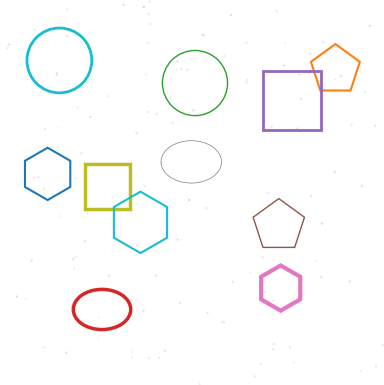[{"shape": "hexagon", "thickness": 1.5, "radius": 0.34, "center": [0.124, 0.548]}, {"shape": "pentagon", "thickness": 1.5, "radius": 0.33, "center": [0.871, 0.819]}, {"shape": "circle", "thickness": 1, "radius": 0.42, "center": [0.506, 0.784]}, {"shape": "oval", "thickness": 2.5, "radius": 0.37, "center": [0.265, 0.196]}, {"shape": "square", "thickness": 2, "radius": 0.38, "center": [0.759, 0.739]}, {"shape": "pentagon", "thickness": 1, "radius": 0.35, "center": [0.724, 0.414]}, {"shape": "hexagon", "thickness": 3, "radius": 0.29, "center": [0.729, 0.252]}, {"shape": "oval", "thickness": 0.5, "radius": 0.39, "center": [0.497, 0.58]}, {"shape": "square", "thickness": 2.5, "radius": 0.29, "center": [0.279, 0.516]}, {"shape": "hexagon", "thickness": 1.5, "radius": 0.4, "center": [0.365, 0.422]}, {"shape": "circle", "thickness": 2, "radius": 0.42, "center": [0.154, 0.843]}]